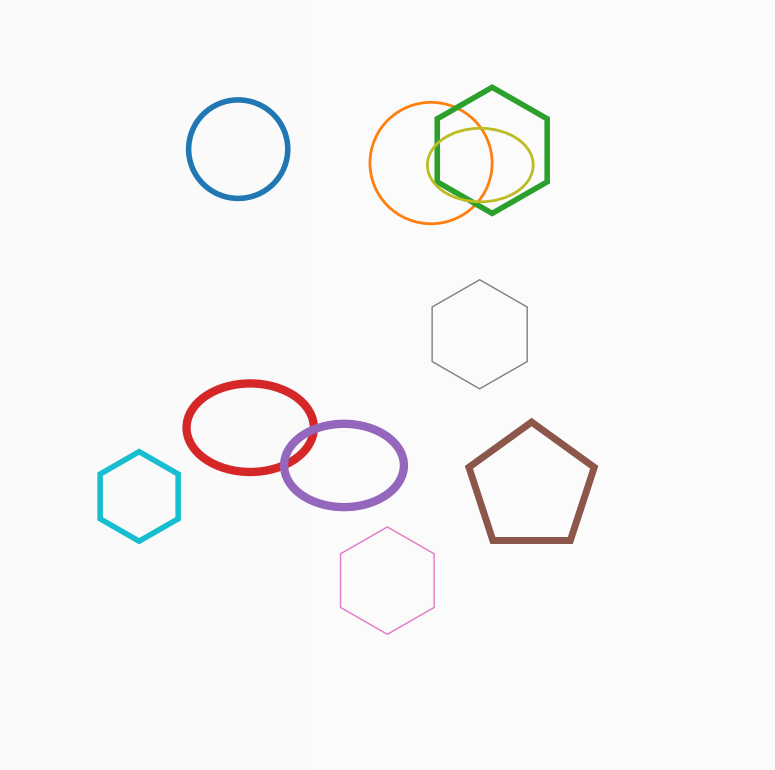[{"shape": "circle", "thickness": 2, "radius": 0.32, "center": [0.307, 0.806]}, {"shape": "circle", "thickness": 1, "radius": 0.39, "center": [0.556, 0.788]}, {"shape": "hexagon", "thickness": 2, "radius": 0.41, "center": [0.635, 0.805]}, {"shape": "oval", "thickness": 3, "radius": 0.41, "center": [0.323, 0.445]}, {"shape": "oval", "thickness": 3, "radius": 0.39, "center": [0.444, 0.396]}, {"shape": "pentagon", "thickness": 2.5, "radius": 0.43, "center": [0.686, 0.367]}, {"shape": "hexagon", "thickness": 0.5, "radius": 0.35, "center": [0.5, 0.246]}, {"shape": "hexagon", "thickness": 0.5, "radius": 0.35, "center": [0.619, 0.566]}, {"shape": "oval", "thickness": 1, "radius": 0.34, "center": [0.62, 0.786]}, {"shape": "hexagon", "thickness": 2, "radius": 0.29, "center": [0.18, 0.355]}]